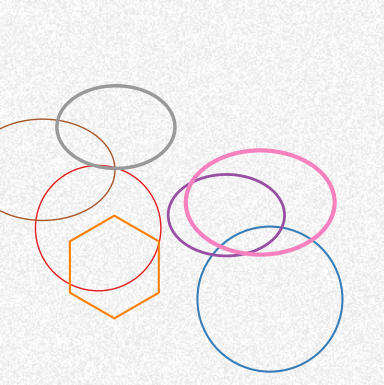[{"shape": "circle", "thickness": 1, "radius": 0.81, "center": [0.255, 0.407]}, {"shape": "circle", "thickness": 1.5, "radius": 0.94, "center": [0.701, 0.223]}, {"shape": "oval", "thickness": 2, "radius": 0.76, "center": [0.588, 0.441]}, {"shape": "hexagon", "thickness": 1.5, "radius": 0.67, "center": [0.297, 0.306]}, {"shape": "oval", "thickness": 1, "radius": 0.94, "center": [0.111, 0.559]}, {"shape": "oval", "thickness": 3, "radius": 0.97, "center": [0.676, 0.474]}, {"shape": "oval", "thickness": 2.5, "radius": 0.77, "center": [0.301, 0.67]}]